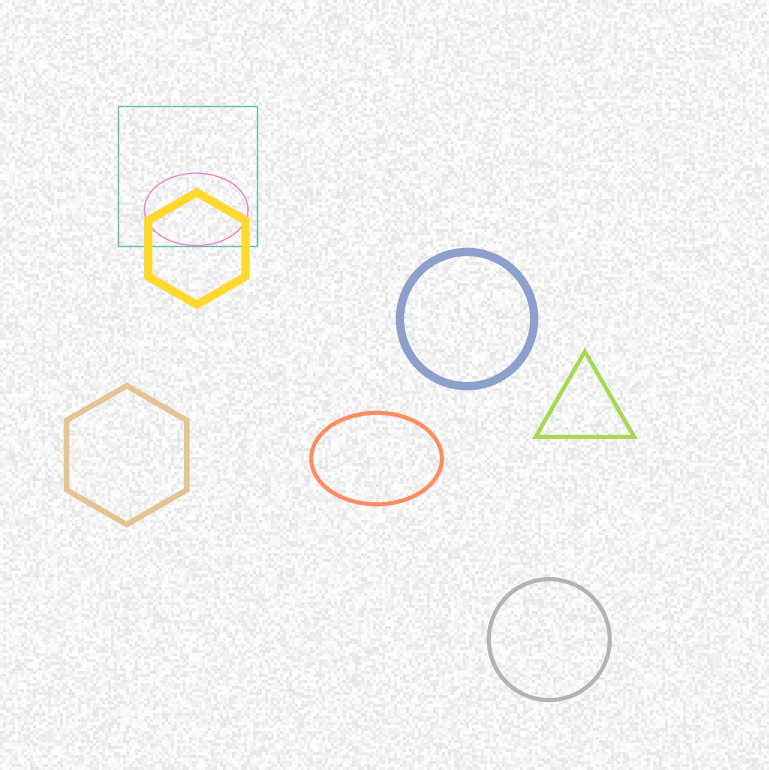[{"shape": "square", "thickness": 0.5, "radius": 0.45, "center": [0.244, 0.771]}, {"shape": "oval", "thickness": 1.5, "radius": 0.42, "center": [0.489, 0.404]}, {"shape": "circle", "thickness": 3, "radius": 0.44, "center": [0.607, 0.586]}, {"shape": "oval", "thickness": 0.5, "radius": 0.34, "center": [0.255, 0.728]}, {"shape": "triangle", "thickness": 1.5, "radius": 0.37, "center": [0.76, 0.47]}, {"shape": "hexagon", "thickness": 3, "radius": 0.36, "center": [0.256, 0.677]}, {"shape": "hexagon", "thickness": 2, "radius": 0.45, "center": [0.164, 0.409]}, {"shape": "circle", "thickness": 1.5, "radius": 0.39, "center": [0.713, 0.169]}]